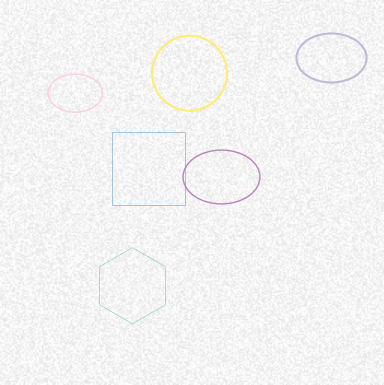[{"shape": "hexagon", "thickness": 0.5, "radius": 0.49, "center": [0.344, 0.258]}, {"shape": "oval", "thickness": 1.5, "radius": 0.46, "center": [0.861, 0.849]}, {"shape": "square", "thickness": 0.5, "radius": 0.48, "center": [0.386, 0.562]}, {"shape": "oval", "thickness": 1, "radius": 0.35, "center": [0.195, 0.758]}, {"shape": "oval", "thickness": 1, "radius": 0.5, "center": [0.575, 0.54]}, {"shape": "circle", "thickness": 1.5, "radius": 0.49, "center": [0.492, 0.81]}]